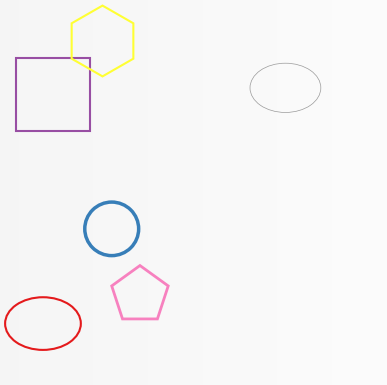[{"shape": "oval", "thickness": 1.5, "radius": 0.49, "center": [0.111, 0.16]}, {"shape": "circle", "thickness": 2.5, "radius": 0.35, "center": [0.288, 0.406]}, {"shape": "square", "thickness": 1.5, "radius": 0.48, "center": [0.138, 0.755]}, {"shape": "hexagon", "thickness": 1.5, "radius": 0.46, "center": [0.265, 0.894]}, {"shape": "pentagon", "thickness": 2, "radius": 0.38, "center": [0.361, 0.234]}, {"shape": "oval", "thickness": 0.5, "radius": 0.46, "center": [0.737, 0.772]}]